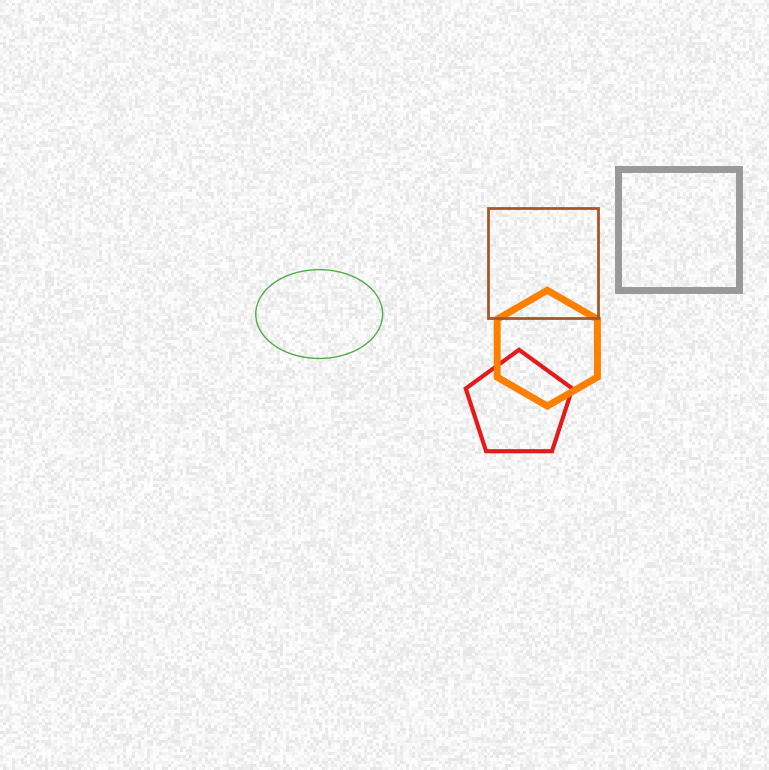[{"shape": "pentagon", "thickness": 1.5, "radius": 0.36, "center": [0.674, 0.473]}, {"shape": "oval", "thickness": 0.5, "radius": 0.41, "center": [0.415, 0.592]}, {"shape": "hexagon", "thickness": 2.5, "radius": 0.38, "center": [0.711, 0.548]}, {"shape": "square", "thickness": 1, "radius": 0.36, "center": [0.705, 0.658]}, {"shape": "square", "thickness": 2.5, "radius": 0.39, "center": [0.881, 0.702]}]